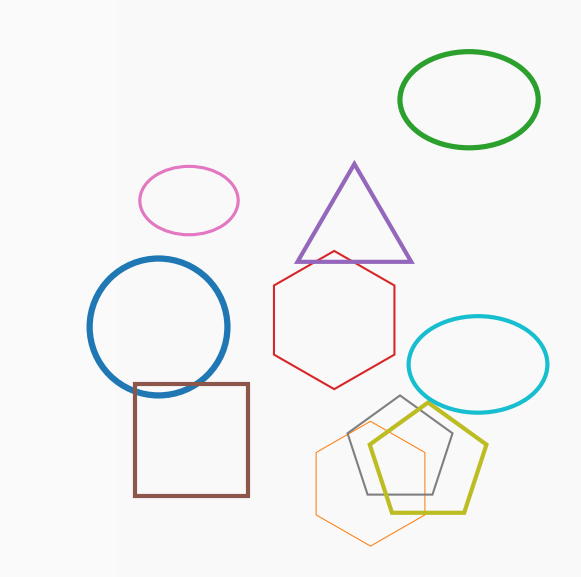[{"shape": "circle", "thickness": 3, "radius": 0.59, "center": [0.273, 0.433]}, {"shape": "hexagon", "thickness": 0.5, "radius": 0.54, "center": [0.637, 0.162]}, {"shape": "oval", "thickness": 2.5, "radius": 0.59, "center": [0.807, 0.826]}, {"shape": "hexagon", "thickness": 1, "radius": 0.6, "center": [0.575, 0.445]}, {"shape": "triangle", "thickness": 2, "radius": 0.56, "center": [0.61, 0.602]}, {"shape": "square", "thickness": 2, "radius": 0.48, "center": [0.329, 0.237]}, {"shape": "oval", "thickness": 1.5, "radius": 0.42, "center": [0.325, 0.652]}, {"shape": "pentagon", "thickness": 1, "radius": 0.47, "center": [0.688, 0.219]}, {"shape": "pentagon", "thickness": 2, "radius": 0.53, "center": [0.737, 0.197]}, {"shape": "oval", "thickness": 2, "radius": 0.6, "center": [0.822, 0.368]}]